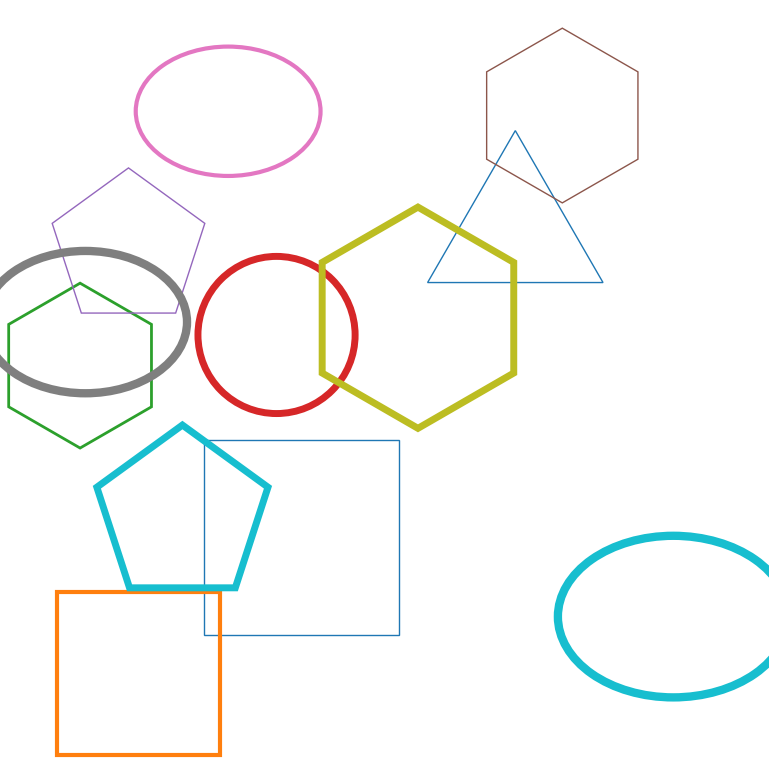[{"shape": "triangle", "thickness": 0.5, "radius": 0.66, "center": [0.669, 0.699]}, {"shape": "square", "thickness": 0.5, "radius": 0.63, "center": [0.391, 0.302]}, {"shape": "square", "thickness": 1.5, "radius": 0.53, "center": [0.179, 0.126]}, {"shape": "hexagon", "thickness": 1, "radius": 0.54, "center": [0.104, 0.525]}, {"shape": "circle", "thickness": 2.5, "radius": 0.51, "center": [0.359, 0.565]}, {"shape": "pentagon", "thickness": 0.5, "radius": 0.52, "center": [0.167, 0.678]}, {"shape": "hexagon", "thickness": 0.5, "radius": 0.57, "center": [0.73, 0.85]}, {"shape": "oval", "thickness": 1.5, "radius": 0.6, "center": [0.296, 0.855]}, {"shape": "oval", "thickness": 3, "radius": 0.66, "center": [0.111, 0.582]}, {"shape": "hexagon", "thickness": 2.5, "radius": 0.72, "center": [0.543, 0.587]}, {"shape": "pentagon", "thickness": 2.5, "radius": 0.58, "center": [0.237, 0.331]}, {"shape": "oval", "thickness": 3, "radius": 0.75, "center": [0.874, 0.199]}]